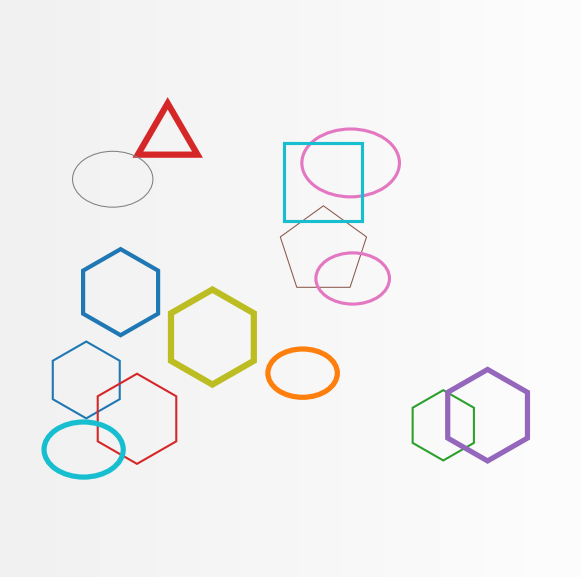[{"shape": "hexagon", "thickness": 1, "radius": 0.33, "center": [0.148, 0.341]}, {"shape": "hexagon", "thickness": 2, "radius": 0.37, "center": [0.207, 0.493]}, {"shape": "oval", "thickness": 2.5, "radius": 0.3, "center": [0.521, 0.353]}, {"shape": "hexagon", "thickness": 1, "radius": 0.3, "center": [0.763, 0.263]}, {"shape": "hexagon", "thickness": 1, "radius": 0.39, "center": [0.236, 0.274]}, {"shape": "triangle", "thickness": 3, "radius": 0.3, "center": [0.288, 0.761]}, {"shape": "hexagon", "thickness": 2.5, "radius": 0.4, "center": [0.839, 0.28]}, {"shape": "pentagon", "thickness": 0.5, "radius": 0.39, "center": [0.556, 0.565]}, {"shape": "oval", "thickness": 1.5, "radius": 0.42, "center": [0.603, 0.717]}, {"shape": "oval", "thickness": 1.5, "radius": 0.32, "center": [0.607, 0.517]}, {"shape": "oval", "thickness": 0.5, "radius": 0.35, "center": [0.194, 0.689]}, {"shape": "hexagon", "thickness": 3, "radius": 0.41, "center": [0.365, 0.416]}, {"shape": "oval", "thickness": 2.5, "radius": 0.34, "center": [0.144, 0.221]}, {"shape": "square", "thickness": 1.5, "radius": 0.34, "center": [0.555, 0.684]}]